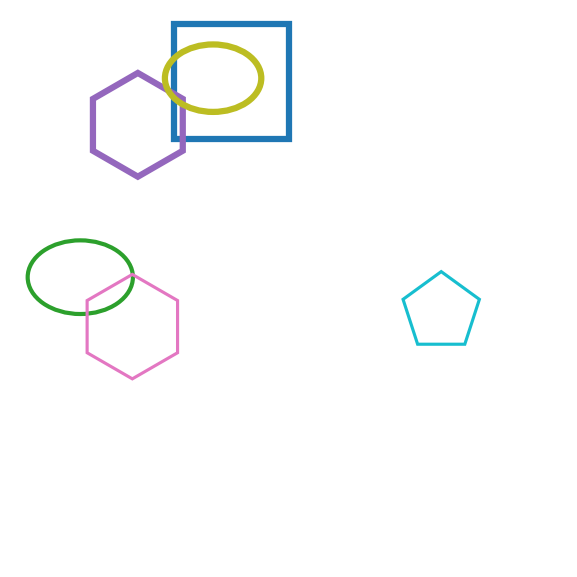[{"shape": "square", "thickness": 3, "radius": 0.5, "center": [0.4, 0.858]}, {"shape": "oval", "thickness": 2, "radius": 0.46, "center": [0.139, 0.519]}, {"shape": "hexagon", "thickness": 3, "radius": 0.45, "center": [0.239, 0.783]}, {"shape": "hexagon", "thickness": 1.5, "radius": 0.45, "center": [0.229, 0.434]}, {"shape": "oval", "thickness": 3, "radius": 0.42, "center": [0.369, 0.864]}, {"shape": "pentagon", "thickness": 1.5, "radius": 0.35, "center": [0.764, 0.459]}]